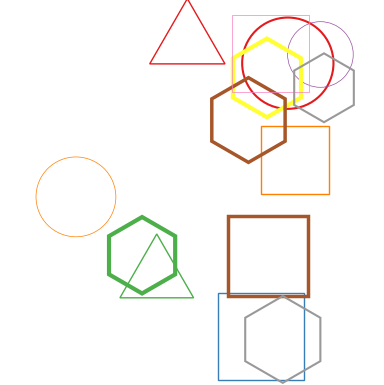[{"shape": "circle", "thickness": 1.5, "radius": 0.59, "center": [0.748, 0.836]}, {"shape": "triangle", "thickness": 1, "radius": 0.56, "center": [0.487, 0.891]}, {"shape": "square", "thickness": 1, "radius": 0.56, "center": [0.678, 0.127]}, {"shape": "hexagon", "thickness": 3, "radius": 0.5, "center": [0.369, 0.337]}, {"shape": "triangle", "thickness": 1, "radius": 0.55, "center": [0.407, 0.282]}, {"shape": "circle", "thickness": 0.5, "radius": 0.43, "center": [0.832, 0.858]}, {"shape": "circle", "thickness": 0.5, "radius": 0.52, "center": [0.197, 0.489]}, {"shape": "square", "thickness": 1, "radius": 0.44, "center": [0.766, 0.584]}, {"shape": "hexagon", "thickness": 3, "radius": 0.51, "center": [0.693, 0.798]}, {"shape": "hexagon", "thickness": 2.5, "radius": 0.55, "center": [0.645, 0.688]}, {"shape": "square", "thickness": 2.5, "radius": 0.52, "center": [0.696, 0.335]}, {"shape": "square", "thickness": 0.5, "radius": 0.5, "center": [0.702, 0.861]}, {"shape": "hexagon", "thickness": 1.5, "radius": 0.56, "center": [0.735, 0.118]}, {"shape": "hexagon", "thickness": 1.5, "radius": 0.45, "center": [0.842, 0.772]}]